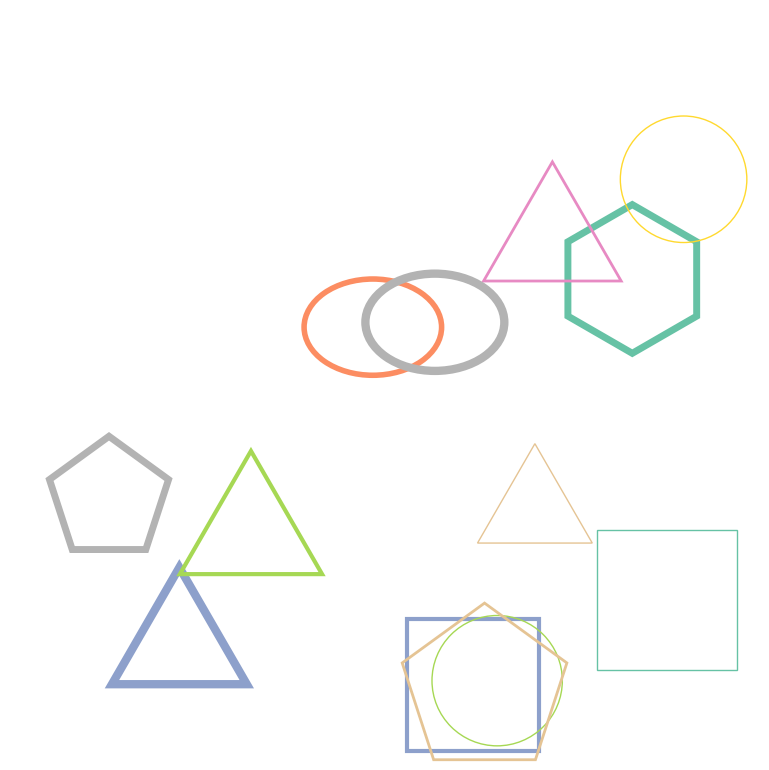[{"shape": "square", "thickness": 0.5, "radius": 0.45, "center": [0.866, 0.221]}, {"shape": "hexagon", "thickness": 2.5, "radius": 0.48, "center": [0.821, 0.638]}, {"shape": "oval", "thickness": 2, "radius": 0.45, "center": [0.484, 0.575]}, {"shape": "triangle", "thickness": 3, "radius": 0.51, "center": [0.233, 0.162]}, {"shape": "square", "thickness": 1.5, "radius": 0.43, "center": [0.615, 0.11]}, {"shape": "triangle", "thickness": 1, "radius": 0.52, "center": [0.717, 0.687]}, {"shape": "circle", "thickness": 0.5, "radius": 0.42, "center": [0.646, 0.116]}, {"shape": "triangle", "thickness": 1.5, "radius": 0.53, "center": [0.326, 0.308]}, {"shape": "circle", "thickness": 0.5, "radius": 0.41, "center": [0.888, 0.767]}, {"shape": "pentagon", "thickness": 1, "radius": 0.56, "center": [0.629, 0.104]}, {"shape": "triangle", "thickness": 0.5, "radius": 0.43, "center": [0.695, 0.338]}, {"shape": "pentagon", "thickness": 2.5, "radius": 0.41, "center": [0.142, 0.352]}, {"shape": "oval", "thickness": 3, "radius": 0.45, "center": [0.565, 0.581]}]